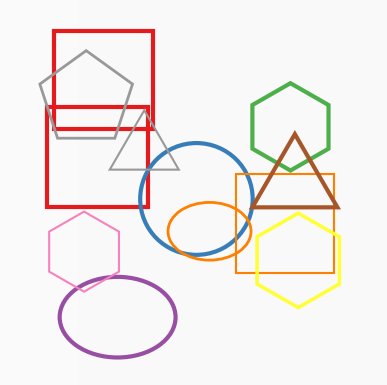[{"shape": "square", "thickness": 3, "radius": 0.64, "center": [0.267, 0.793]}, {"shape": "square", "thickness": 3, "radius": 0.65, "center": [0.25, 0.593]}, {"shape": "circle", "thickness": 3, "radius": 0.73, "center": [0.507, 0.483]}, {"shape": "hexagon", "thickness": 3, "radius": 0.57, "center": [0.75, 0.671]}, {"shape": "oval", "thickness": 3, "radius": 0.75, "center": [0.304, 0.176]}, {"shape": "oval", "thickness": 2, "radius": 0.54, "center": [0.541, 0.399]}, {"shape": "square", "thickness": 1.5, "radius": 0.64, "center": [0.735, 0.419]}, {"shape": "hexagon", "thickness": 2.5, "radius": 0.61, "center": [0.77, 0.324]}, {"shape": "triangle", "thickness": 3, "radius": 0.63, "center": [0.761, 0.525]}, {"shape": "hexagon", "thickness": 1.5, "radius": 0.52, "center": [0.217, 0.346]}, {"shape": "triangle", "thickness": 1.5, "radius": 0.51, "center": [0.372, 0.611]}, {"shape": "pentagon", "thickness": 2, "radius": 0.63, "center": [0.222, 0.743]}]